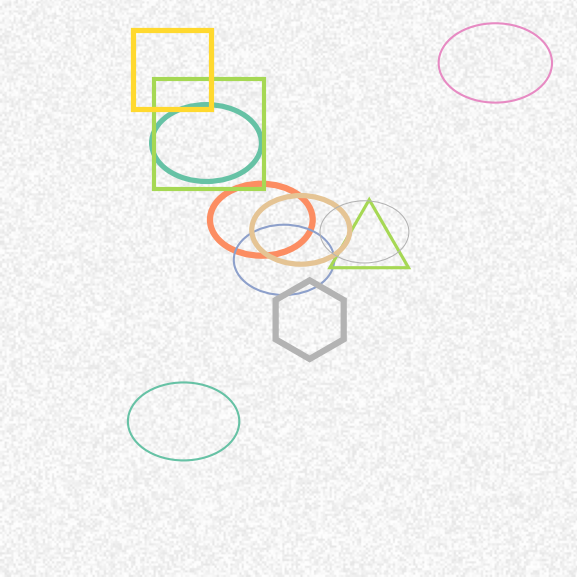[{"shape": "oval", "thickness": 1, "radius": 0.48, "center": [0.318, 0.269]}, {"shape": "oval", "thickness": 2.5, "radius": 0.48, "center": [0.358, 0.751]}, {"shape": "oval", "thickness": 3, "radius": 0.44, "center": [0.453, 0.619]}, {"shape": "oval", "thickness": 1, "radius": 0.43, "center": [0.492, 0.549]}, {"shape": "oval", "thickness": 1, "radius": 0.49, "center": [0.858, 0.89]}, {"shape": "square", "thickness": 2, "radius": 0.48, "center": [0.362, 0.768]}, {"shape": "triangle", "thickness": 1.5, "radius": 0.39, "center": [0.639, 0.575]}, {"shape": "square", "thickness": 2.5, "radius": 0.34, "center": [0.297, 0.879]}, {"shape": "oval", "thickness": 2.5, "radius": 0.42, "center": [0.521, 0.601]}, {"shape": "oval", "thickness": 0.5, "radius": 0.38, "center": [0.631, 0.598]}, {"shape": "hexagon", "thickness": 3, "radius": 0.34, "center": [0.536, 0.446]}]